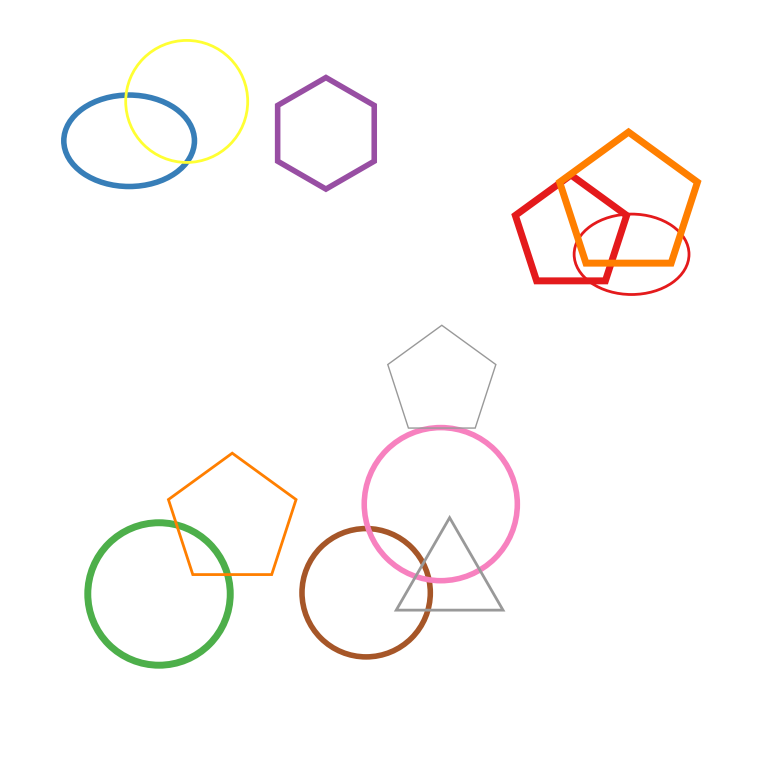[{"shape": "oval", "thickness": 1, "radius": 0.37, "center": [0.82, 0.67]}, {"shape": "pentagon", "thickness": 2.5, "radius": 0.38, "center": [0.742, 0.697]}, {"shape": "oval", "thickness": 2, "radius": 0.42, "center": [0.168, 0.817]}, {"shape": "circle", "thickness": 2.5, "radius": 0.46, "center": [0.207, 0.229]}, {"shape": "hexagon", "thickness": 2, "radius": 0.36, "center": [0.423, 0.827]}, {"shape": "pentagon", "thickness": 2.5, "radius": 0.47, "center": [0.816, 0.734]}, {"shape": "pentagon", "thickness": 1, "radius": 0.44, "center": [0.302, 0.324]}, {"shape": "circle", "thickness": 1, "radius": 0.4, "center": [0.242, 0.868]}, {"shape": "circle", "thickness": 2, "radius": 0.42, "center": [0.476, 0.23]}, {"shape": "circle", "thickness": 2, "radius": 0.5, "center": [0.572, 0.345]}, {"shape": "pentagon", "thickness": 0.5, "radius": 0.37, "center": [0.574, 0.504]}, {"shape": "triangle", "thickness": 1, "radius": 0.4, "center": [0.584, 0.248]}]